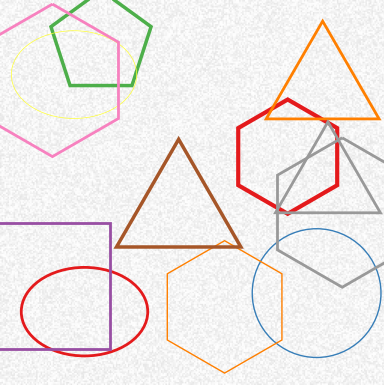[{"shape": "oval", "thickness": 2, "radius": 0.82, "center": [0.219, 0.191]}, {"shape": "hexagon", "thickness": 3, "radius": 0.74, "center": [0.747, 0.593]}, {"shape": "circle", "thickness": 1, "radius": 0.84, "center": [0.822, 0.239]}, {"shape": "pentagon", "thickness": 2.5, "radius": 0.68, "center": [0.262, 0.888]}, {"shape": "square", "thickness": 2, "radius": 0.82, "center": [0.12, 0.256]}, {"shape": "hexagon", "thickness": 1, "radius": 0.86, "center": [0.583, 0.203]}, {"shape": "triangle", "thickness": 2, "radius": 0.85, "center": [0.838, 0.776]}, {"shape": "oval", "thickness": 0.5, "radius": 0.81, "center": [0.192, 0.806]}, {"shape": "triangle", "thickness": 2.5, "radius": 0.93, "center": [0.464, 0.452]}, {"shape": "hexagon", "thickness": 2, "radius": 0.99, "center": [0.136, 0.791]}, {"shape": "hexagon", "thickness": 2, "radius": 0.97, "center": [0.889, 0.448]}, {"shape": "triangle", "thickness": 2, "radius": 0.79, "center": [0.852, 0.526]}]